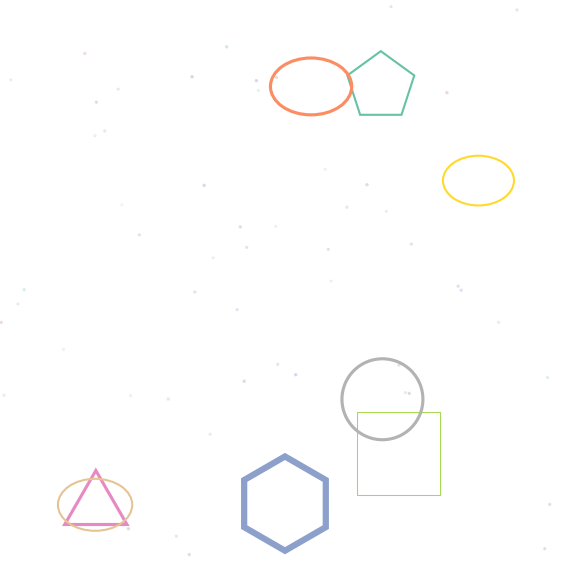[{"shape": "pentagon", "thickness": 1, "radius": 0.3, "center": [0.659, 0.85]}, {"shape": "oval", "thickness": 1.5, "radius": 0.35, "center": [0.539, 0.849]}, {"shape": "hexagon", "thickness": 3, "radius": 0.41, "center": [0.493, 0.127]}, {"shape": "triangle", "thickness": 1.5, "radius": 0.31, "center": [0.166, 0.122]}, {"shape": "square", "thickness": 0.5, "radius": 0.36, "center": [0.69, 0.214]}, {"shape": "oval", "thickness": 1, "radius": 0.31, "center": [0.829, 0.686]}, {"shape": "oval", "thickness": 1, "radius": 0.32, "center": [0.165, 0.125]}, {"shape": "circle", "thickness": 1.5, "radius": 0.35, "center": [0.662, 0.308]}]